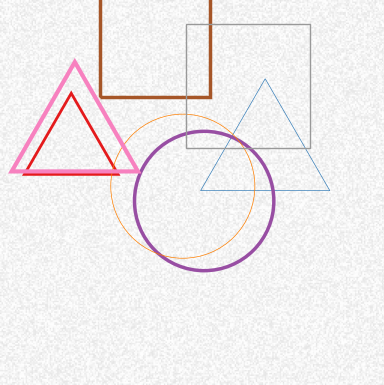[{"shape": "triangle", "thickness": 2, "radius": 0.7, "center": [0.185, 0.617]}, {"shape": "triangle", "thickness": 0.5, "radius": 0.97, "center": [0.689, 0.602]}, {"shape": "circle", "thickness": 2.5, "radius": 0.9, "center": [0.53, 0.478]}, {"shape": "circle", "thickness": 0.5, "radius": 0.94, "center": [0.475, 0.516]}, {"shape": "square", "thickness": 2.5, "radius": 0.72, "center": [0.402, 0.891]}, {"shape": "triangle", "thickness": 3, "radius": 0.95, "center": [0.194, 0.649]}, {"shape": "square", "thickness": 1, "radius": 0.8, "center": [0.644, 0.776]}]